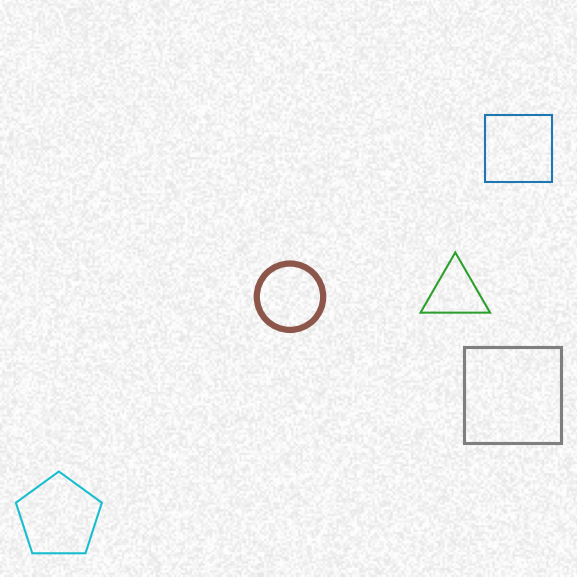[{"shape": "square", "thickness": 1, "radius": 0.29, "center": [0.898, 0.743]}, {"shape": "triangle", "thickness": 1, "radius": 0.35, "center": [0.788, 0.493]}, {"shape": "circle", "thickness": 3, "radius": 0.29, "center": [0.502, 0.485]}, {"shape": "square", "thickness": 1.5, "radius": 0.42, "center": [0.887, 0.315]}, {"shape": "pentagon", "thickness": 1, "radius": 0.39, "center": [0.102, 0.104]}]